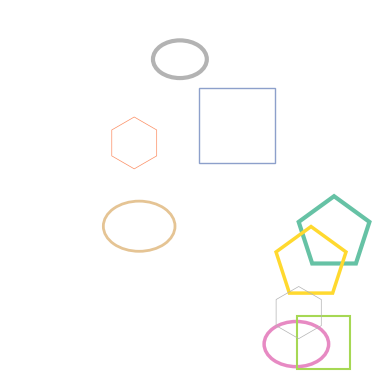[{"shape": "pentagon", "thickness": 3, "radius": 0.48, "center": [0.868, 0.394]}, {"shape": "hexagon", "thickness": 0.5, "radius": 0.34, "center": [0.349, 0.629]}, {"shape": "square", "thickness": 1, "radius": 0.49, "center": [0.615, 0.674]}, {"shape": "oval", "thickness": 2.5, "radius": 0.42, "center": [0.77, 0.106]}, {"shape": "square", "thickness": 1.5, "radius": 0.34, "center": [0.841, 0.111]}, {"shape": "pentagon", "thickness": 2.5, "radius": 0.48, "center": [0.808, 0.316]}, {"shape": "oval", "thickness": 2, "radius": 0.47, "center": [0.361, 0.412]}, {"shape": "oval", "thickness": 3, "radius": 0.35, "center": [0.467, 0.846]}, {"shape": "hexagon", "thickness": 0.5, "radius": 0.34, "center": [0.776, 0.188]}]